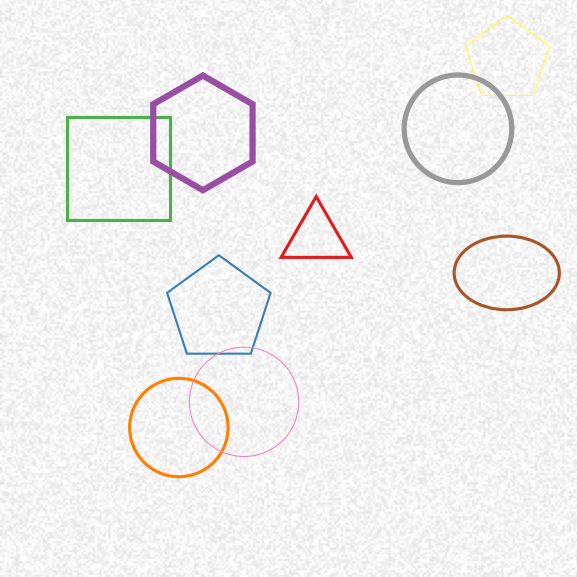[{"shape": "triangle", "thickness": 1.5, "radius": 0.35, "center": [0.548, 0.589]}, {"shape": "pentagon", "thickness": 1, "radius": 0.47, "center": [0.379, 0.463]}, {"shape": "square", "thickness": 1.5, "radius": 0.45, "center": [0.205, 0.708]}, {"shape": "hexagon", "thickness": 3, "radius": 0.5, "center": [0.351, 0.769]}, {"shape": "circle", "thickness": 1.5, "radius": 0.43, "center": [0.31, 0.259]}, {"shape": "pentagon", "thickness": 0.5, "radius": 0.38, "center": [0.879, 0.896]}, {"shape": "oval", "thickness": 1.5, "radius": 0.46, "center": [0.877, 0.527]}, {"shape": "circle", "thickness": 0.5, "radius": 0.47, "center": [0.423, 0.303]}, {"shape": "circle", "thickness": 2.5, "radius": 0.47, "center": [0.793, 0.776]}]